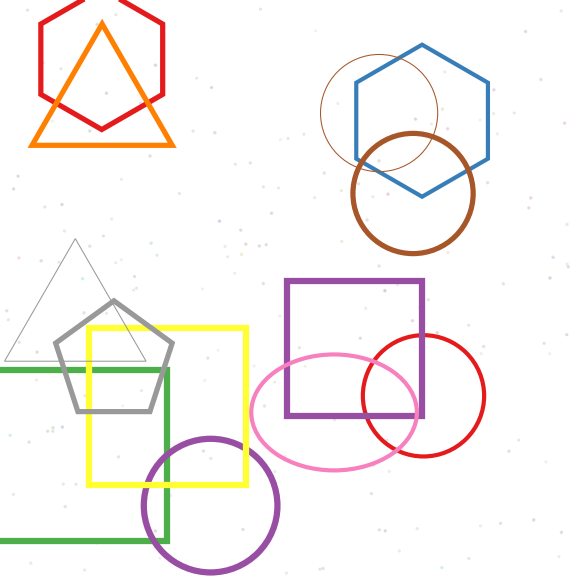[{"shape": "circle", "thickness": 2, "radius": 0.53, "center": [0.733, 0.314]}, {"shape": "hexagon", "thickness": 2.5, "radius": 0.61, "center": [0.176, 0.897]}, {"shape": "hexagon", "thickness": 2, "radius": 0.66, "center": [0.731, 0.79]}, {"shape": "square", "thickness": 3, "radius": 0.74, "center": [0.141, 0.21]}, {"shape": "circle", "thickness": 3, "radius": 0.58, "center": [0.365, 0.124]}, {"shape": "square", "thickness": 3, "radius": 0.58, "center": [0.614, 0.396]}, {"shape": "triangle", "thickness": 2.5, "radius": 0.7, "center": [0.177, 0.818]}, {"shape": "square", "thickness": 3, "radius": 0.68, "center": [0.291, 0.296]}, {"shape": "circle", "thickness": 2.5, "radius": 0.52, "center": [0.715, 0.664]}, {"shape": "circle", "thickness": 0.5, "radius": 0.51, "center": [0.656, 0.803]}, {"shape": "oval", "thickness": 2, "radius": 0.72, "center": [0.578, 0.285]}, {"shape": "triangle", "thickness": 0.5, "radius": 0.71, "center": [0.13, 0.444]}, {"shape": "pentagon", "thickness": 2.5, "radius": 0.53, "center": [0.197, 0.372]}]